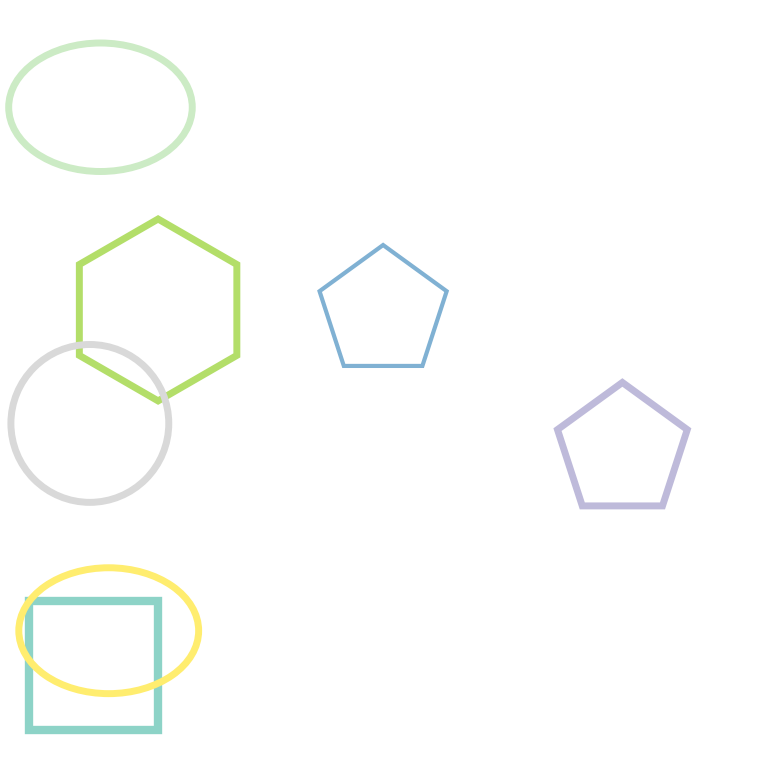[{"shape": "square", "thickness": 3, "radius": 0.42, "center": [0.121, 0.136]}, {"shape": "pentagon", "thickness": 2.5, "radius": 0.44, "center": [0.808, 0.415]}, {"shape": "pentagon", "thickness": 1.5, "radius": 0.43, "center": [0.498, 0.595]}, {"shape": "hexagon", "thickness": 2.5, "radius": 0.59, "center": [0.205, 0.597]}, {"shape": "circle", "thickness": 2.5, "radius": 0.51, "center": [0.117, 0.45]}, {"shape": "oval", "thickness": 2.5, "radius": 0.6, "center": [0.13, 0.861]}, {"shape": "oval", "thickness": 2.5, "radius": 0.58, "center": [0.141, 0.181]}]